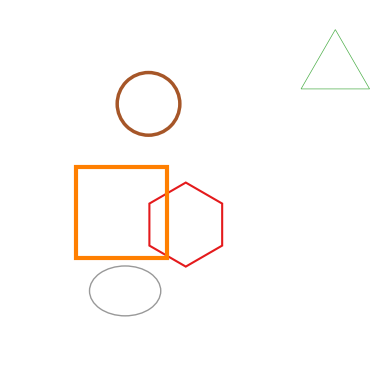[{"shape": "hexagon", "thickness": 1.5, "radius": 0.55, "center": [0.483, 0.417]}, {"shape": "triangle", "thickness": 0.5, "radius": 0.51, "center": [0.871, 0.82]}, {"shape": "square", "thickness": 3, "radius": 0.59, "center": [0.316, 0.449]}, {"shape": "circle", "thickness": 2.5, "radius": 0.41, "center": [0.386, 0.73]}, {"shape": "oval", "thickness": 1, "radius": 0.46, "center": [0.325, 0.244]}]